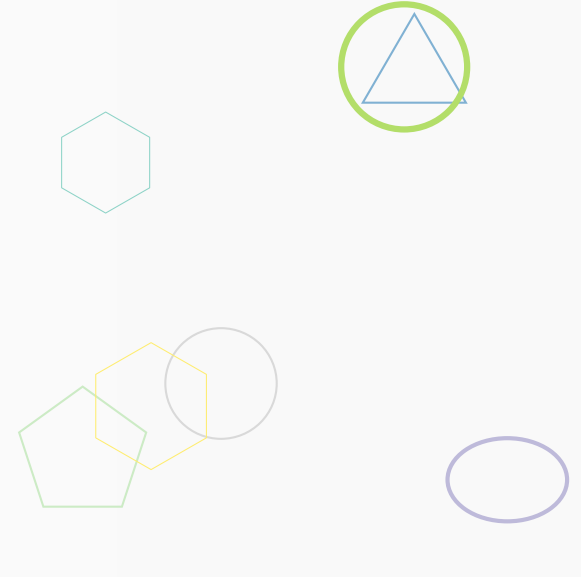[{"shape": "hexagon", "thickness": 0.5, "radius": 0.44, "center": [0.182, 0.718]}, {"shape": "oval", "thickness": 2, "radius": 0.51, "center": [0.873, 0.168]}, {"shape": "triangle", "thickness": 1, "radius": 0.51, "center": [0.713, 0.873]}, {"shape": "circle", "thickness": 3, "radius": 0.54, "center": [0.695, 0.883]}, {"shape": "circle", "thickness": 1, "radius": 0.48, "center": [0.38, 0.335]}, {"shape": "pentagon", "thickness": 1, "radius": 0.57, "center": [0.142, 0.215]}, {"shape": "hexagon", "thickness": 0.5, "radius": 0.55, "center": [0.26, 0.296]}]